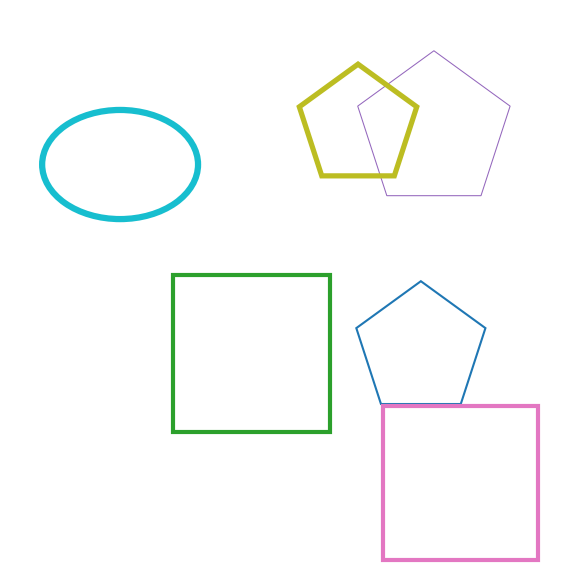[{"shape": "pentagon", "thickness": 1, "radius": 0.59, "center": [0.729, 0.395]}, {"shape": "square", "thickness": 2, "radius": 0.68, "center": [0.435, 0.387]}, {"shape": "pentagon", "thickness": 0.5, "radius": 0.69, "center": [0.751, 0.773]}, {"shape": "square", "thickness": 2, "radius": 0.67, "center": [0.797, 0.163]}, {"shape": "pentagon", "thickness": 2.5, "radius": 0.53, "center": [0.62, 0.781]}, {"shape": "oval", "thickness": 3, "radius": 0.67, "center": [0.208, 0.714]}]